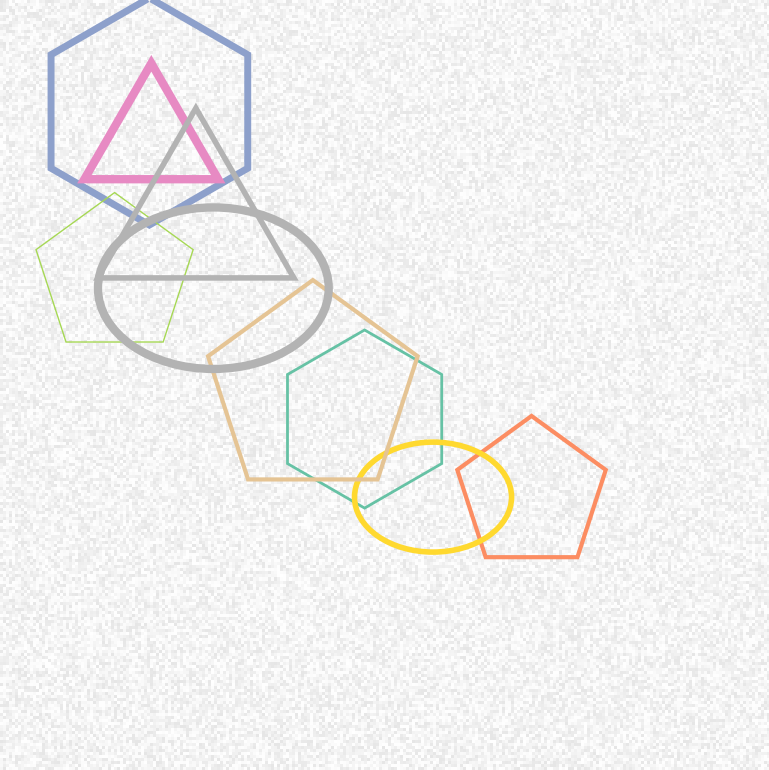[{"shape": "hexagon", "thickness": 1, "radius": 0.58, "center": [0.474, 0.456]}, {"shape": "pentagon", "thickness": 1.5, "radius": 0.51, "center": [0.69, 0.358]}, {"shape": "hexagon", "thickness": 2.5, "radius": 0.74, "center": [0.194, 0.855]}, {"shape": "triangle", "thickness": 3, "radius": 0.5, "center": [0.197, 0.817]}, {"shape": "pentagon", "thickness": 0.5, "radius": 0.54, "center": [0.149, 0.643]}, {"shape": "oval", "thickness": 2, "radius": 0.51, "center": [0.562, 0.354]}, {"shape": "pentagon", "thickness": 1.5, "radius": 0.72, "center": [0.406, 0.493]}, {"shape": "triangle", "thickness": 2, "radius": 0.73, "center": [0.254, 0.713]}, {"shape": "oval", "thickness": 3, "radius": 0.75, "center": [0.277, 0.626]}]